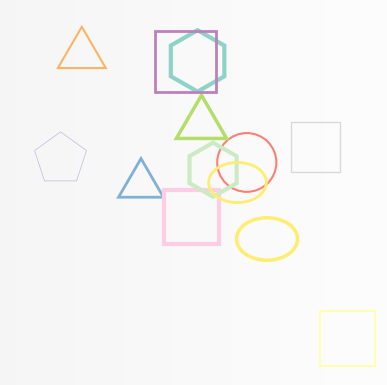[{"shape": "hexagon", "thickness": 3, "radius": 0.4, "center": [0.51, 0.842]}, {"shape": "square", "thickness": 1.5, "radius": 0.36, "center": [0.896, 0.121]}, {"shape": "pentagon", "thickness": 0.5, "radius": 0.35, "center": [0.156, 0.587]}, {"shape": "circle", "thickness": 1.5, "radius": 0.38, "center": [0.637, 0.578]}, {"shape": "triangle", "thickness": 2, "radius": 0.33, "center": [0.364, 0.521]}, {"shape": "triangle", "thickness": 1.5, "radius": 0.36, "center": [0.211, 0.859]}, {"shape": "triangle", "thickness": 2.5, "radius": 0.37, "center": [0.52, 0.678]}, {"shape": "square", "thickness": 3, "radius": 0.35, "center": [0.494, 0.436]}, {"shape": "square", "thickness": 1, "radius": 0.32, "center": [0.815, 0.618]}, {"shape": "square", "thickness": 2, "radius": 0.39, "center": [0.478, 0.839]}, {"shape": "hexagon", "thickness": 3, "radius": 0.35, "center": [0.55, 0.559]}, {"shape": "oval", "thickness": 2, "radius": 0.37, "center": [0.613, 0.526]}, {"shape": "oval", "thickness": 2.5, "radius": 0.39, "center": [0.689, 0.379]}]